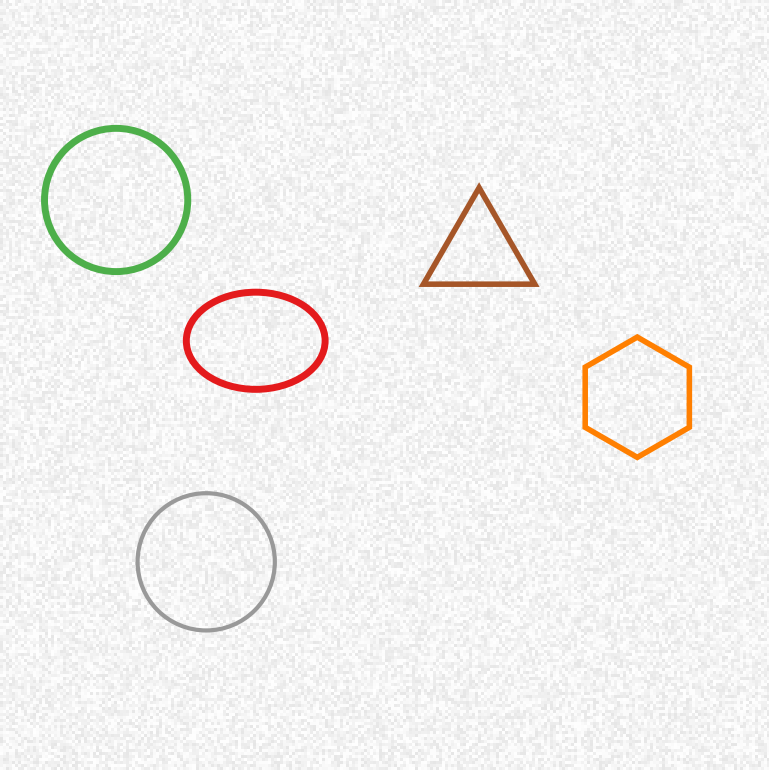[{"shape": "oval", "thickness": 2.5, "radius": 0.45, "center": [0.332, 0.557]}, {"shape": "circle", "thickness": 2.5, "radius": 0.47, "center": [0.151, 0.74]}, {"shape": "hexagon", "thickness": 2, "radius": 0.39, "center": [0.828, 0.484]}, {"shape": "triangle", "thickness": 2, "radius": 0.42, "center": [0.622, 0.673]}, {"shape": "circle", "thickness": 1.5, "radius": 0.45, "center": [0.268, 0.27]}]